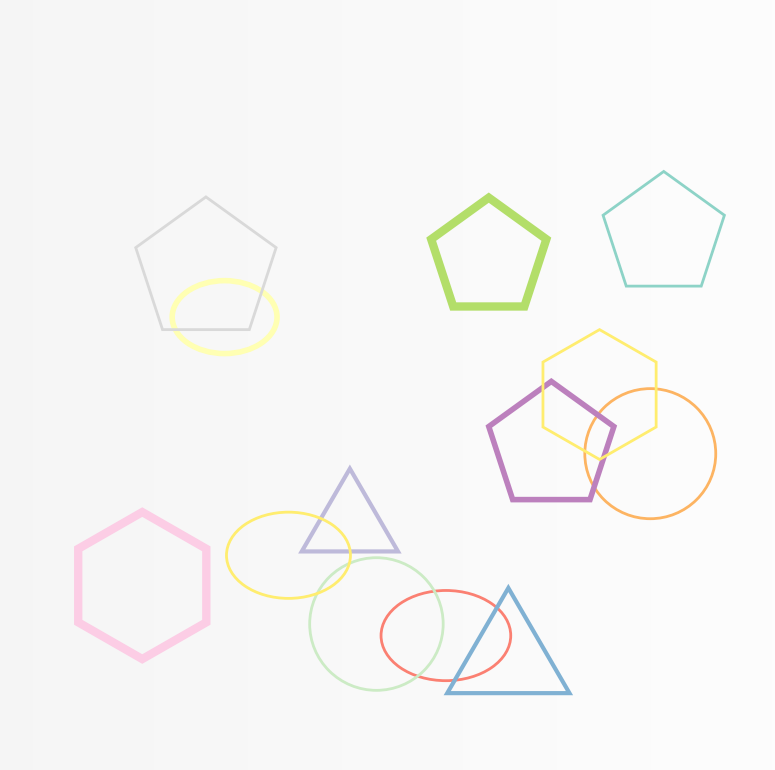[{"shape": "pentagon", "thickness": 1, "radius": 0.41, "center": [0.856, 0.695]}, {"shape": "oval", "thickness": 2, "radius": 0.34, "center": [0.29, 0.588]}, {"shape": "triangle", "thickness": 1.5, "radius": 0.36, "center": [0.451, 0.32]}, {"shape": "oval", "thickness": 1, "radius": 0.42, "center": [0.575, 0.175]}, {"shape": "triangle", "thickness": 1.5, "radius": 0.46, "center": [0.656, 0.145]}, {"shape": "circle", "thickness": 1, "radius": 0.42, "center": [0.839, 0.411]}, {"shape": "pentagon", "thickness": 3, "radius": 0.39, "center": [0.631, 0.665]}, {"shape": "hexagon", "thickness": 3, "radius": 0.48, "center": [0.184, 0.24]}, {"shape": "pentagon", "thickness": 1, "radius": 0.48, "center": [0.266, 0.649]}, {"shape": "pentagon", "thickness": 2, "radius": 0.42, "center": [0.711, 0.42]}, {"shape": "circle", "thickness": 1, "radius": 0.43, "center": [0.486, 0.19]}, {"shape": "hexagon", "thickness": 1, "radius": 0.42, "center": [0.774, 0.488]}, {"shape": "oval", "thickness": 1, "radius": 0.4, "center": [0.372, 0.279]}]